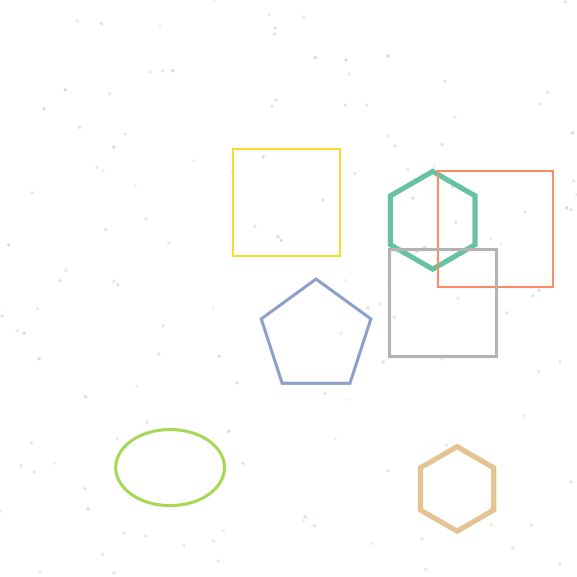[{"shape": "hexagon", "thickness": 2.5, "radius": 0.42, "center": [0.749, 0.618]}, {"shape": "square", "thickness": 1, "radius": 0.5, "center": [0.858, 0.603]}, {"shape": "pentagon", "thickness": 1.5, "radius": 0.5, "center": [0.547, 0.416]}, {"shape": "oval", "thickness": 1.5, "radius": 0.47, "center": [0.295, 0.189]}, {"shape": "square", "thickness": 1, "radius": 0.46, "center": [0.496, 0.648]}, {"shape": "hexagon", "thickness": 2.5, "radius": 0.37, "center": [0.792, 0.153]}, {"shape": "square", "thickness": 1.5, "radius": 0.46, "center": [0.766, 0.475]}]